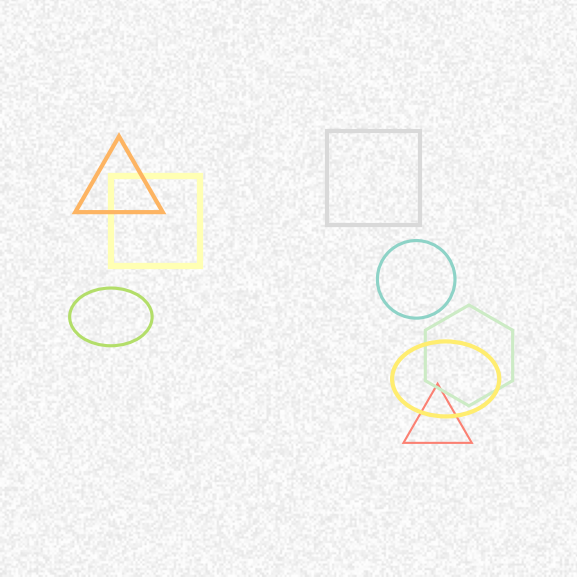[{"shape": "circle", "thickness": 1.5, "radius": 0.34, "center": [0.721, 0.515]}, {"shape": "square", "thickness": 3, "radius": 0.39, "center": [0.27, 0.616]}, {"shape": "triangle", "thickness": 1, "radius": 0.34, "center": [0.758, 0.266]}, {"shape": "triangle", "thickness": 2, "radius": 0.44, "center": [0.206, 0.676]}, {"shape": "oval", "thickness": 1.5, "radius": 0.36, "center": [0.192, 0.45]}, {"shape": "square", "thickness": 2, "radius": 0.41, "center": [0.647, 0.691]}, {"shape": "hexagon", "thickness": 1.5, "radius": 0.44, "center": [0.812, 0.384]}, {"shape": "oval", "thickness": 2, "radius": 0.46, "center": [0.772, 0.343]}]